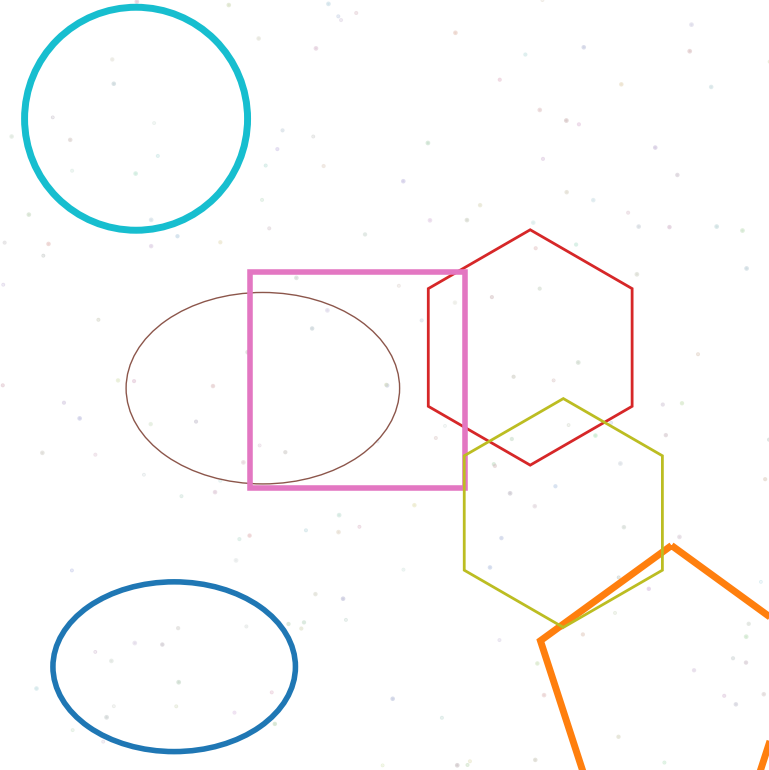[{"shape": "oval", "thickness": 2, "radius": 0.79, "center": [0.226, 0.134]}, {"shape": "pentagon", "thickness": 2.5, "radius": 0.89, "center": [0.872, 0.113]}, {"shape": "hexagon", "thickness": 1, "radius": 0.76, "center": [0.689, 0.549]}, {"shape": "oval", "thickness": 0.5, "radius": 0.89, "center": [0.341, 0.496]}, {"shape": "square", "thickness": 2, "radius": 0.7, "center": [0.464, 0.506]}, {"shape": "hexagon", "thickness": 1, "radius": 0.74, "center": [0.732, 0.334]}, {"shape": "circle", "thickness": 2.5, "radius": 0.72, "center": [0.177, 0.846]}]